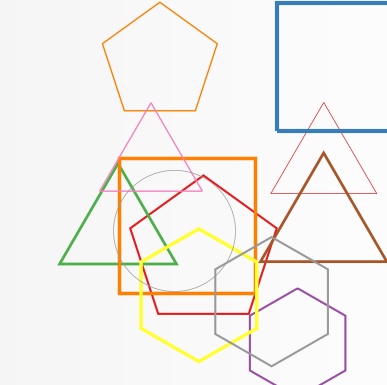[{"shape": "pentagon", "thickness": 1.5, "radius": 0.99, "center": [0.525, 0.346]}, {"shape": "triangle", "thickness": 0.5, "radius": 0.79, "center": [0.836, 0.576]}, {"shape": "square", "thickness": 3, "radius": 0.83, "center": [0.88, 0.827]}, {"shape": "triangle", "thickness": 2, "radius": 0.87, "center": [0.305, 0.401]}, {"shape": "hexagon", "thickness": 1.5, "radius": 0.71, "center": [0.768, 0.109]}, {"shape": "square", "thickness": 2.5, "radius": 0.88, "center": [0.482, 0.414]}, {"shape": "pentagon", "thickness": 1, "radius": 0.78, "center": [0.413, 0.838]}, {"shape": "hexagon", "thickness": 2.5, "radius": 0.86, "center": [0.513, 0.233]}, {"shape": "triangle", "thickness": 2, "radius": 0.94, "center": [0.835, 0.414]}, {"shape": "triangle", "thickness": 1, "radius": 0.77, "center": [0.39, 0.58]}, {"shape": "circle", "thickness": 0.5, "radius": 0.79, "center": [0.45, 0.4]}, {"shape": "hexagon", "thickness": 1.5, "radius": 0.84, "center": [0.701, 0.216]}]